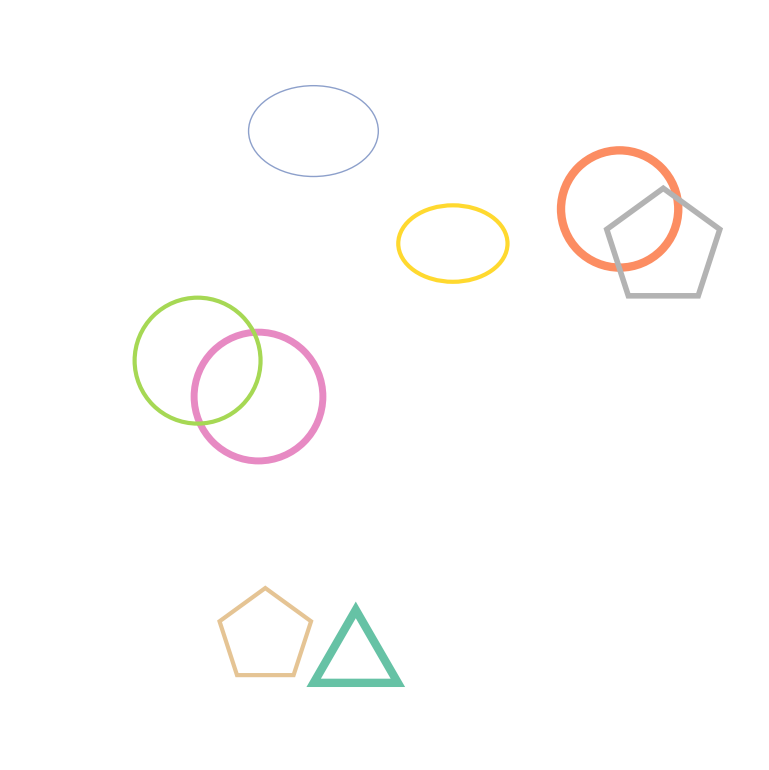[{"shape": "triangle", "thickness": 3, "radius": 0.32, "center": [0.462, 0.145]}, {"shape": "circle", "thickness": 3, "radius": 0.38, "center": [0.805, 0.729]}, {"shape": "oval", "thickness": 0.5, "radius": 0.42, "center": [0.407, 0.83]}, {"shape": "circle", "thickness": 2.5, "radius": 0.42, "center": [0.336, 0.485]}, {"shape": "circle", "thickness": 1.5, "radius": 0.41, "center": [0.257, 0.532]}, {"shape": "oval", "thickness": 1.5, "radius": 0.35, "center": [0.588, 0.684]}, {"shape": "pentagon", "thickness": 1.5, "radius": 0.31, "center": [0.345, 0.174]}, {"shape": "pentagon", "thickness": 2, "radius": 0.39, "center": [0.861, 0.678]}]